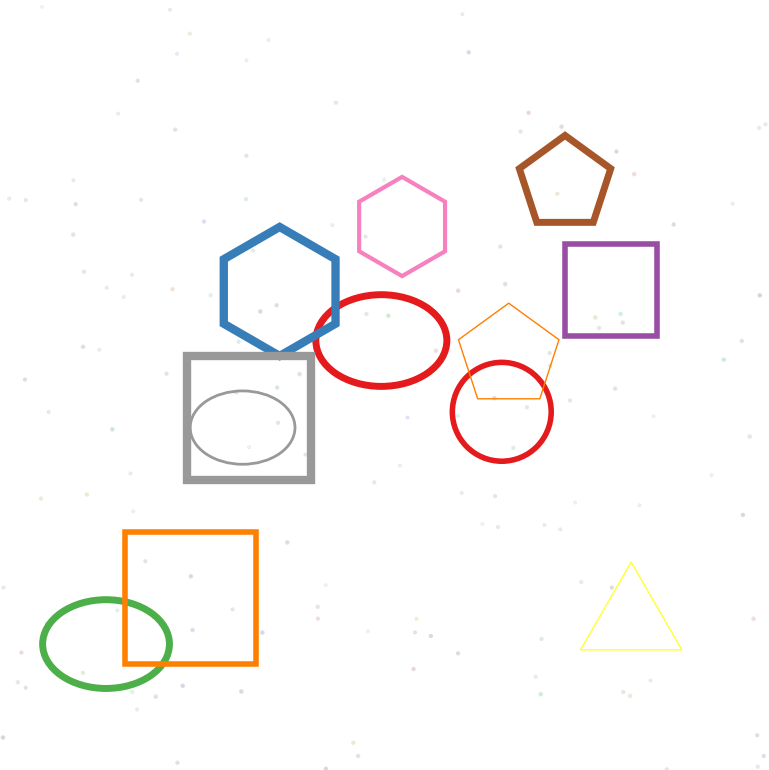[{"shape": "oval", "thickness": 2.5, "radius": 0.43, "center": [0.495, 0.558]}, {"shape": "circle", "thickness": 2, "radius": 0.32, "center": [0.652, 0.465]}, {"shape": "hexagon", "thickness": 3, "radius": 0.42, "center": [0.363, 0.621]}, {"shape": "oval", "thickness": 2.5, "radius": 0.41, "center": [0.138, 0.164]}, {"shape": "square", "thickness": 2, "radius": 0.3, "center": [0.794, 0.624]}, {"shape": "square", "thickness": 2, "radius": 0.43, "center": [0.247, 0.224]}, {"shape": "pentagon", "thickness": 0.5, "radius": 0.34, "center": [0.661, 0.538]}, {"shape": "triangle", "thickness": 0.5, "radius": 0.38, "center": [0.82, 0.194]}, {"shape": "pentagon", "thickness": 2.5, "radius": 0.31, "center": [0.734, 0.762]}, {"shape": "hexagon", "thickness": 1.5, "radius": 0.32, "center": [0.522, 0.706]}, {"shape": "square", "thickness": 3, "radius": 0.4, "center": [0.323, 0.457]}, {"shape": "oval", "thickness": 1, "radius": 0.34, "center": [0.315, 0.445]}]